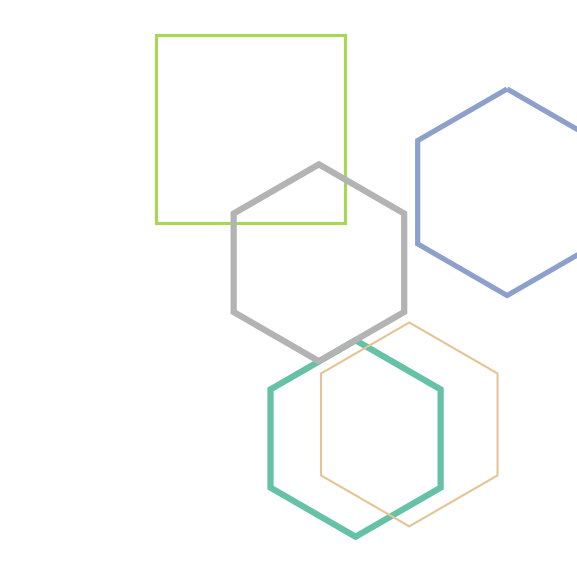[{"shape": "hexagon", "thickness": 3, "radius": 0.85, "center": [0.616, 0.24]}, {"shape": "hexagon", "thickness": 2.5, "radius": 0.89, "center": [0.878, 0.666]}, {"shape": "square", "thickness": 1.5, "radius": 0.82, "center": [0.433, 0.776]}, {"shape": "hexagon", "thickness": 1, "radius": 0.88, "center": [0.709, 0.264]}, {"shape": "hexagon", "thickness": 3, "radius": 0.85, "center": [0.552, 0.544]}]